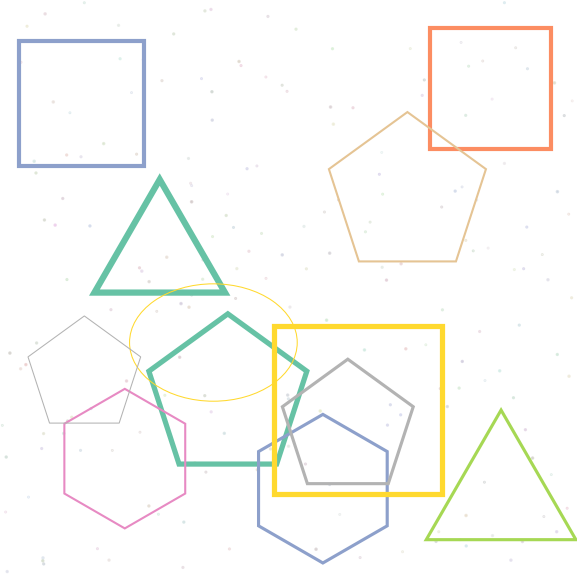[{"shape": "triangle", "thickness": 3, "radius": 0.65, "center": [0.277, 0.558]}, {"shape": "pentagon", "thickness": 2.5, "radius": 0.72, "center": [0.395, 0.312]}, {"shape": "square", "thickness": 2, "radius": 0.53, "center": [0.849, 0.846]}, {"shape": "square", "thickness": 2, "radius": 0.54, "center": [0.141, 0.82]}, {"shape": "hexagon", "thickness": 1.5, "radius": 0.64, "center": [0.559, 0.153]}, {"shape": "hexagon", "thickness": 1, "radius": 0.6, "center": [0.216, 0.205]}, {"shape": "triangle", "thickness": 1.5, "radius": 0.75, "center": [0.868, 0.139]}, {"shape": "oval", "thickness": 0.5, "radius": 0.73, "center": [0.369, 0.406]}, {"shape": "square", "thickness": 2.5, "radius": 0.73, "center": [0.619, 0.289]}, {"shape": "pentagon", "thickness": 1, "radius": 0.71, "center": [0.705, 0.662]}, {"shape": "pentagon", "thickness": 1.5, "radius": 0.6, "center": [0.602, 0.258]}, {"shape": "pentagon", "thickness": 0.5, "radius": 0.51, "center": [0.146, 0.349]}]